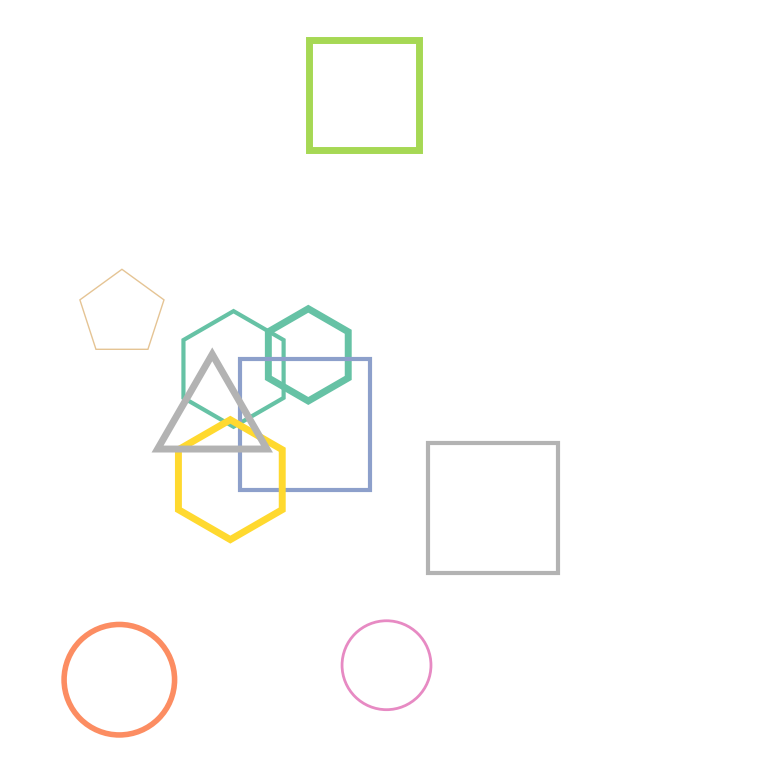[{"shape": "hexagon", "thickness": 2.5, "radius": 0.3, "center": [0.4, 0.539]}, {"shape": "hexagon", "thickness": 1.5, "radius": 0.38, "center": [0.303, 0.521]}, {"shape": "circle", "thickness": 2, "radius": 0.36, "center": [0.155, 0.117]}, {"shape": "square", "thickness": 1.5, "radius": 0.42, "center": [0.396, 0.448]}, {"shape": "circle", "thickness": 1, "radius": 0.29, "center": [0.502, 0.136]}, {"shape": "square", "thickness": 2.5, "radius": 0.36, "center": [0.473, 0.877]}, {"shape": "hexagon", "thickness": 2.5, "radius": 0.39, "center": [0.299, 0.377]}, {"shape": "pentagon", "thickness": 0.5, "radius": 0.29, "center": [0.158, 0.593]}, {"shape": "square", "thickness": 1.5, "radius": 0.42, "center": [0.641, 0.34]}, {"shape": "triangle", "thickness": 2.5, "radius": 0.41, "center": [0.276, 0.458]}]